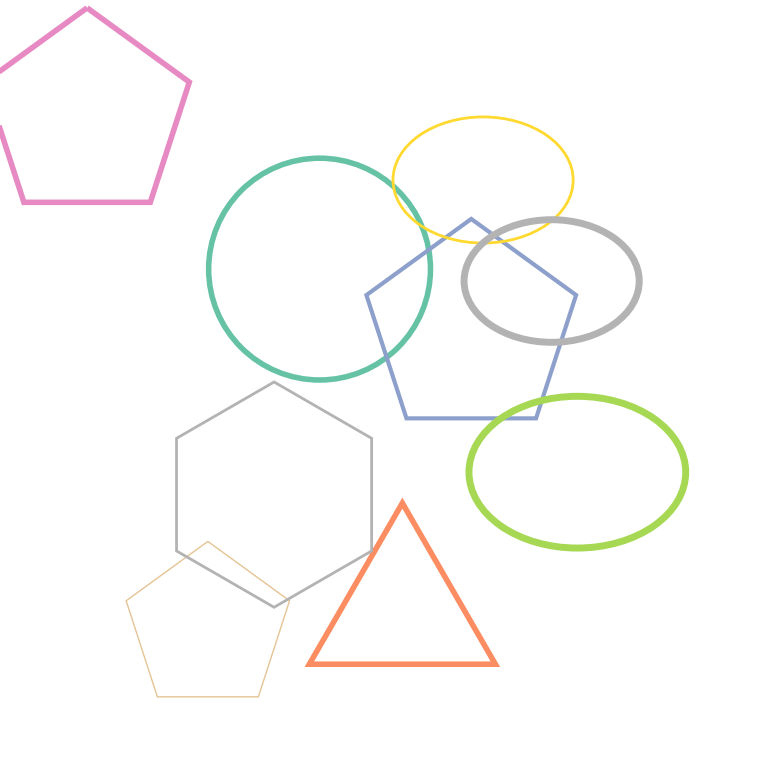[{"shape": "circle", "thickness": 2, "radius": 0.72, "center": [0.415, 0.651]}, {"shape": "triangle", "thickness": 2, "radius": 0.7, "center": [0.523, 0.207]}, {"shape": "pentagon", "thickness": 1.5, "radius": 0.72, "center": [0.612, 0.573]}, {"shape": "pentagon", "thickness": 2, "radius": 0.7, "center": [0.113, 0.85]}, {"shape": "oval", "thickness": 2.5, "radius": 0.7, "center": [0.75, 0.387]}, {"shape": "oval", "thickness": 1, "radius": 0.58, "center": [0.627, 0.766]}, {"shape": "pentagon", "thickness": 0.5, "radius": 0.56, "center": [0.27, 0.185]}, {"shape": "hexagon", "thickness": 1, "radius": 0.73, "center": [0.356, 0.358]}, {"shape": "oval", "thickness": 2.5, "radius": 0.57, "center": [0.716, 0.635]}]